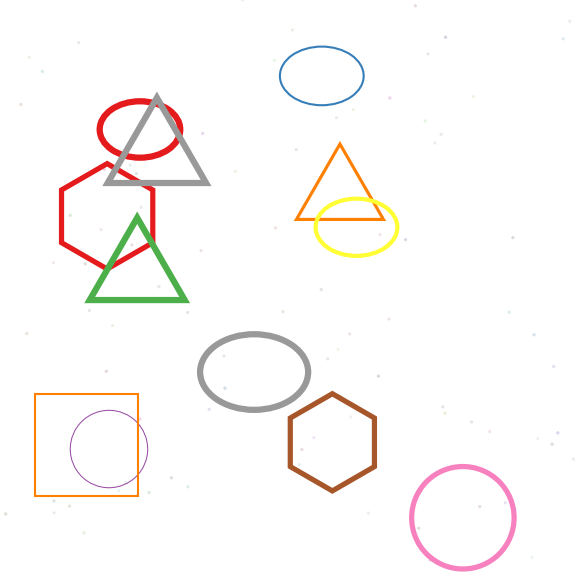[{"shape": "oval", "thickness": 3, "radius": 0.35, "center": [0.242, 0.775]}, {"shape": "hexagon", "thickness": 2.5, "radius": 0.46, "center": [0.186, 0.625]}, {"shape": "oval", "thickness": 1, "radius": 0.36, "center": [0.557, 0.868]}, {"shape": "triangle", "thickness": 3, "radius": 0.48, "center": [0.238, 0.527]}, {"shape": "circle", "thickness": 0.5, "radius": 0.34, "center": [0.189, 0.222]}, {"shape": "square", "thickness": 1, "radius": 0.44, "center": [0.15, 0.229]}, {"shape": "triangle", "thickness": 1.5, "radius": 0.43, "center": [0.589, 0.663]}, {"shape": "oval", "thickness": 2, "radius": 0.35, "center": [0.617, 0.606]}, {"shape": "hexagon", "thickness": 2.5, "radius": 0.42, "center": [0.576, 0.233]}, {"shape": "circle", "thickness": 2.5, "radius": 0.44, "center": [0.802, 0.103]}, {"shape": "triangle", "thickness": 3, "radius": 0.49, "center": [0.272, 0.731]}, {"shape": "oval", "thickness": 3, "radius": 0.47, "center": [0.44, 0.355]}]